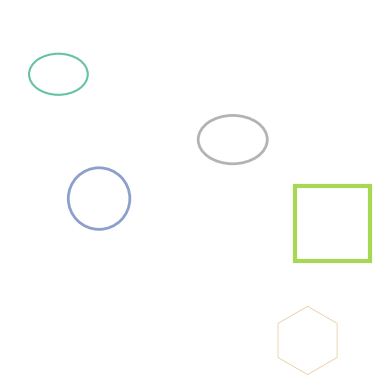[{"shape": "oval", "thickness": 1.5, "radius": 0.38, "center": [0.152, 0.807]}, {"shape": "circle", "thickness": 2, "radius": 0.4, "center": [0.257, 0.484]}, {"shape": "square", "thickness": 3, "radius": 0.48, "center": [0.863, 0.419]}, {"shape": "hexagon", "thickness": 0.5, "radius": 0.44, "center": [0.799, 0.116]}, {"shape": "oval", "thickness": 2, "radius": 0.45, "center": [0.604, 0.637]}]